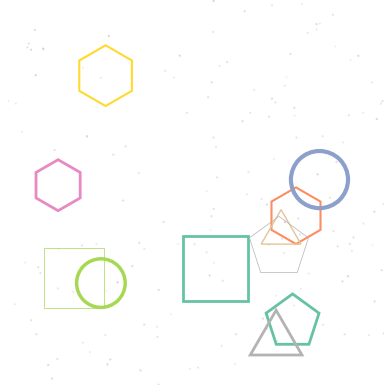[{"shape": "square", "thickness": 2, "radius": 0.43, "center": [0.56, 0.303]}, {"shape": "pentagon", "thickness": 2, "radius": 0.36, "center": [0.76, 0.164]}, {"shape": "hexagon", "thickness": 1.5, "radius": 0.37, "center": [0.769, 0.44]}, {"shape": "circle", "thickness": 3, "radius": 0.37, "center": [0.83, 0.534]}, {"shape": "hexagon", "thickness": 2, "radius": 0.33, "center": [0.151, 0.519]}, {"shape": "circle", "thickness": 2.5, "radius": 0.32, "center": [0.262, 0.265]}, {"shape": "square", "thickness": 0.5, "radius": 0.39, "center": [0.192, 0.279]}, {"shape": "hexagon", "thickness": 1.5, "radius": 0.39, "center": [0.274, 0.803]}, {"shape": "triangle", "thickness": 1, "radius": 0.3, "center": [0.73, 0.396]}, {"shape": "pentagon", "thickness": 0.5, "radius": 0.4, "center": [0.725, 0.357]}, {"shape": "triangle", "thickness": 2, "radius": 0.39, "center": [0.717, 0.117]}]